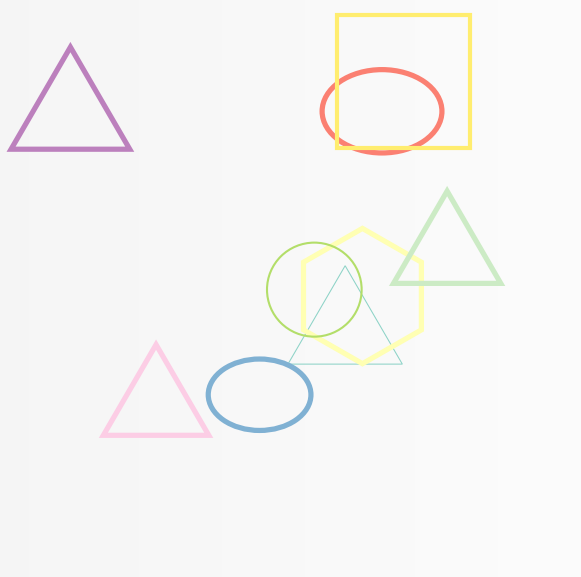[{"shape": "triangle", "thickness": 0.5, "radius": 0.57, "center": [0.594, 0.425]}, {"shape": "hexagon", "thickness": 2.5, "radius": 0.59, "center": [0.624, 0.486]}, {"shape": "oval", "thickness": 2.5, "radius": 0.52, "center": [0.657, 0.806]}, {"shape": "oval", "thickness": 2.5, "radius": 0.44, "center": [0.447, 0.316]}, {"shape": "circle", "thickness": 1, "radius": 0.41, "center": [0.541, 0.498]}, {"shape": "triangle", "thickness": 2.5, "radius": 0.52, "center": [0.268, 0.298]}, {"shape": "triangle", "thickness": 2.5, "radius": 0.59, "center": [0.121, 0.8]}, {"shape": "triangle", "thickness": 2.5, "radius": 0.53, "center": [0.769, 0.562]}, {"shape": "square", "thickness": 2, "radius": 0.57, "center": [0.693, 0.858]}]